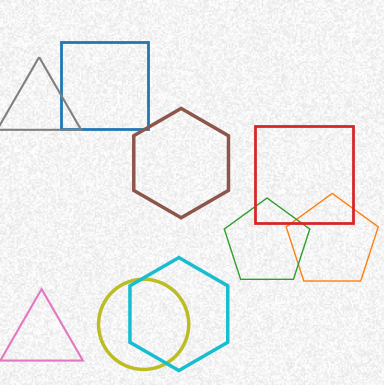[{"shape": "square", "thickness": 2, "radius": 0.57, "center": [0.271, 0.778]}, {"shape": "pentagon", "thickness": 1, "radius": 0.63, "center": [0.863, 0.372]}, {"shape": "pentagon", "thickness": 1, "radius": 0.58, "center": [0.694, 0.369]}, {"shape": "square", "thickness": 2, "radius": 0.63, "center": [0.79, 0.547]}, {"shape": "hexagon", "thickness": 2.5, "radius": 0.71, "center": [0.47, 0.576]}, {"shape": "triangle", "thickness": 1.5, "radius": 0.62, "center": [0.108, 0.125]}, {"shape": "triangle", "thickness": 1.5, "radius": 0.63, "center": [0.102, 0.726]}, {"shape": "circle", "thickness": 2.5, "radius": 0.59, "center": [0.373, 0.158]}, {"shape": "hexagon", "thickness": 2.5, "radius": 0.73, "center": [0.465, 0.184]}]